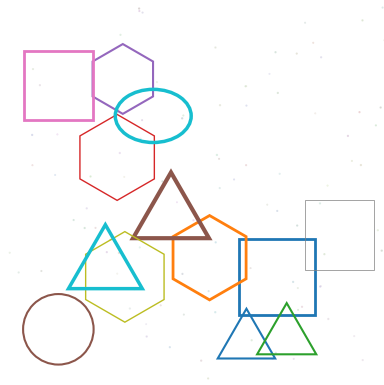[{"shape": "triangle", "thickness": 1.5, "radius": 0.43, "center": [0.64, 0.112]}, {"shape": "square", "thickness": 2, "radius": 0.49, "center": [0.719, 0.28]}, {"shape": "hexagon", "thickness": 2, "radius": 0.55, "center": [0.544, 0.331]}, {"shape": "triangle", "thickness": 1.5, "radius": 0.44, "center": [0.745, 0.124]}, {"shape": "hexagon", "thickness": 1, "radius": 0.56, "center": [0.304, 0.591]}, {"shape": "hexagon", "thickness": 1.5, "radius": 0.45, "center": [0.319, 0.795]}, {"shape": "circle", "thickness": 1.5, "radius": 0.46, "center": [0.152, 0.145]}, {"shape": "triangle", "thickness": 3, "radius": 0.57, "center": [0.444, 0.438]}, {"shape": "square", "thickness": 2, "radius": 0.45, "center": [0.153, 0.779]}, {"shape": "square", "thickness": 0.5, "radius": 0.45, "center": [0.882, 0.39]}, {"shape": "hexagon", "thickness": 1, "radius": 0.59, "center": [0.324, 0.281]}, {"shape": "triangle", "thickness": 2.5, "radius": 0.55, "center": [0.274, 0.306]}, {"shape": "oval", "thickness": 2.5, "radius": 0.49, "center": [0.398, 0.699]}]